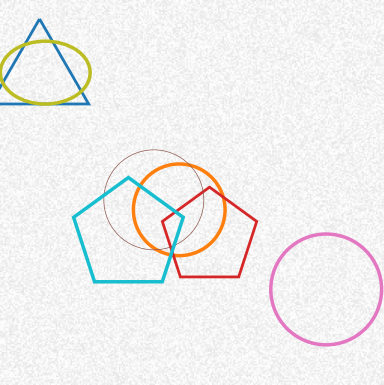[{"shape": "triangle", "thickness": 2, "radius": 0.74, "center": [0.103, 0.804]}, {"shape": "circle", "thickness": 2.5, "radius": 0.6, "center": [0.466, 0.455]}, {"shape": "pentagon", "thickness": 2, "radius": 0.64, "center": [0.544, 0.385]}, {"shape": "circle", "thickness": 0.5, "radius": 0.65, "center": [0.399, 0.481]}, {"shape": "circle", "thickness": 2.5, "radius": 0.72, "center": [0.847, 0.248]}, {"shape": "oval", "thickness": 2.5, "radius": 0.58, "center": [0.118, 0.811]}, {"shape": "pentagon", "thickness": 2.5, "radius": 0.75, "center": [0.334, 0.389]}]